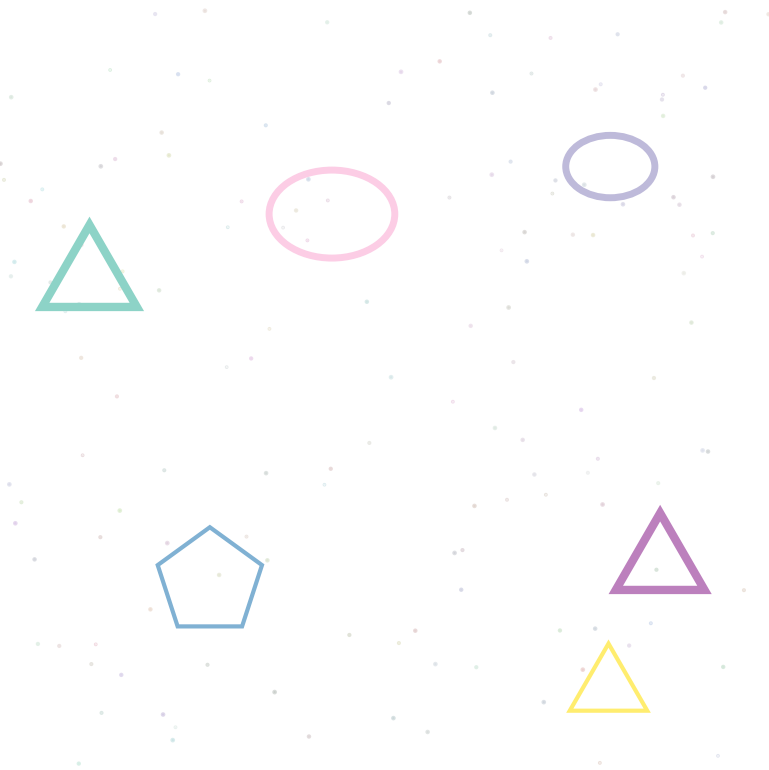[{"shape": "triangle", "thickness": 3, "radius": 0.35, "center": [0.116, 0.637]}, {"shape": "oval", "thickness": 2.5, "radius": 0.29, "center": [0.793, 0.784]}, {"shape": "pentagon", "thickness": 1.5, "radius": 0.36, "center": [0.273, 0.244]}, {"shape": "oval", "thickness": 2.5, "radius": 0.41, "center": [0.431, 0.722]}, {"shape": "triangle", "thickness": 3, "radius": 0.33, "center": [0.857, 0.267]}, {"shape": "triangle", "thickness": 1.5, "radius": 0.29, "center": [0.79, 0.106]}]